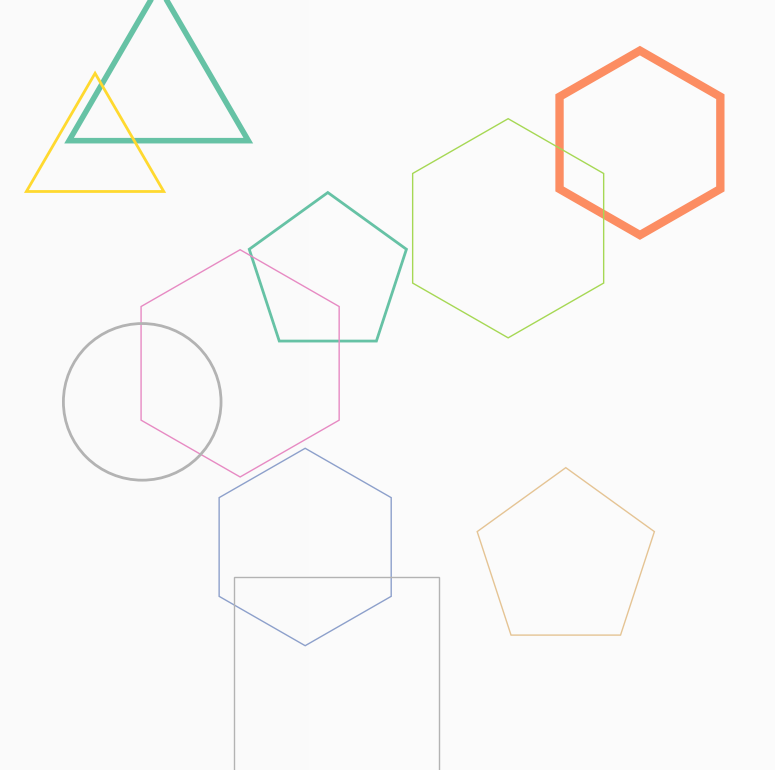[{"shape": "triangle", "thickness": 2, "radius": 0.67, "center": [0.205, 0.884]}, {"shape": "pentagon", "thickness": 1, "radius": 0.53, "center": [0.423, 0.643]}, {"shape": "hexagon", "thickness": 3, "radius": 0.6, "center": [0.826, 0.814]}, {"shape": "hexagon", "thickness": 0.5, "radius": 0.64, "center": [0.394, 0.29]}, {"shape": "hexagon", "thickness": 0.5, "radius": 0.74, "center": [0.31, 0.528]}, {"shape": "hexagon", "thickness": 0.5, "radius": 0.71, "center": [0.656, 0.704]}, {"shape": "triangle", "thickness": 1, "radius": 0.51, "center": [0.123, 0.802]}, {"shape": "pentagon", "thickness": 0.5, "radius": 0.6, "center": [0.73, 0.272]}, {"shape": "circle", "thickness": 1, "radius": 0.51, "center": [0.184, 0.478]}, {"shape": "square", "thickness": 0.5, "radius": 0.66, "center": [0.434, 0.118]}]